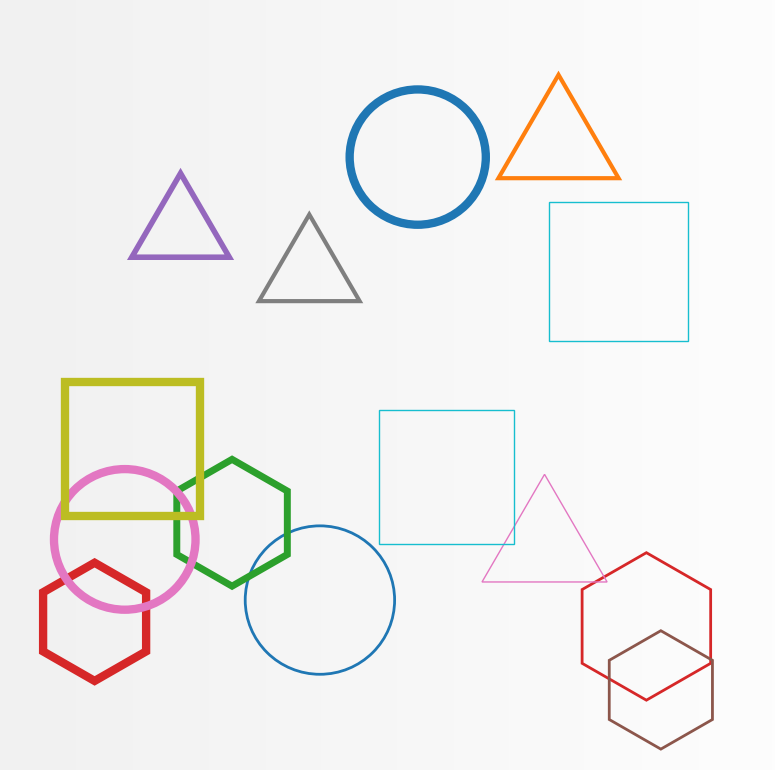[{"shape": "circle", "thickness": 3, "radius": 0.44, "center": [0.539, 0.796]}, {"shape": "circle", "thickness": 1, "radius": 0.48, "center": [0.413, 0.221]}, {"shape": "triangle", "thickness": 1.5, "radius": 0.45, "center": [0.721, 0.813]}, {"shape": "hexagon", "thickness": 2.5, "radius": 0.41, "center": [0.299, 0.321]}, {"shape": "hexagon", "thickness": 1, "radius": 0.48, "center": [0.834, 0.186]}, {"shape": "hexagon", "thickness": 3, "radius": 0.38, "center": [0.122, 0.192]}, {"shape": "triangle", "thickness": 2, "radius": 0.36, "center": [0.233, 0.702]}, {"shape": "hexagon", "thickness": 1, "radius": 0.38, "center": [0.853, 0.104]}, {"shape": "circle", "thickness": 3, "radius": 0.46, "center": [0.161, 0.299]}, {"shape": "triangle", "thickness": 0.5, "radius": 0.47, "center": [0.703, 0.291]}, {"shape": "triangle", "thickness": 1.5, "radius": 0.38, "center": [0.399, 0.646]}, {"shape": "square", "thickness": 3, "radius": 0.44, "center": [0.171, 0.417]}, {"shape": "square", "thickness": 0.5, "radius": 0.45, "center": [0.798, 0.648]}, {"shape": "square", "thickness": 0.5, "radius": 0.44, "center": [0.576, 0.381]}]